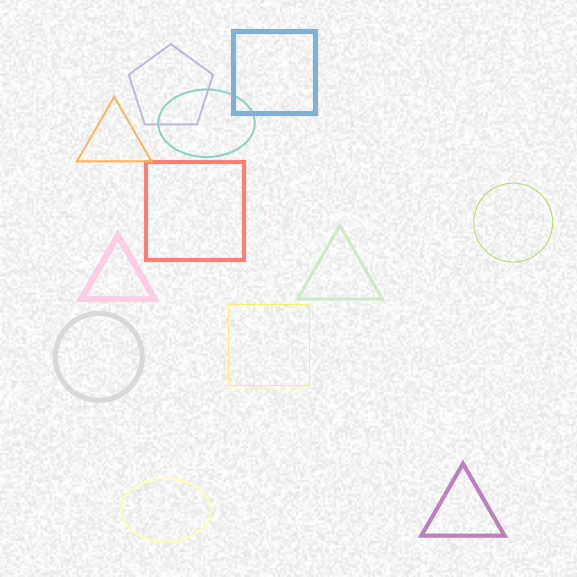[{"shape": "oval", "thickness": 1, "radius": 0.42, "center": [0.358, 0.786]}, {"shape": "oval", "thickness": 1, "radius": 0.39, "center": [0.287, 0.116]}, {"shape": "pentagon", "thickness": 1, "radius": 0.38, "center": [0.296, 0.846]}, {"shape": "square", "thickness": 2, "radius": 0.43, "center": [0.337, 0.634]}, {"shape": "square", "thickness": 2.5, "radius": 0.35, "center": [0.474, 0.874]}, {"shape": "triangle", "thickness": 1, "radius": 0.37, "center": [0.198, 0.757]}, {"shape": "circle", "thickness": 0.5, "radius": 0.34, "center": [0.889, 0.614]}, {"shape": "triangle", "thickness": 3, "radius": 0.37, "center": [0.204, 0.518]}, {"shape": "circle", "thickness": 2.5, "radius": 0.38, "center": [0.171, 0.381]}, {"shape": "triangle", "thickness": 2, "radius": 0.42, "center": [0.802, 0.113]}, {"shape": "triangle", "thickness": 1.5, "radius": 0.42, "center": [0.588, 0.524]}, {"shape": "square", "thickness": 0.5, "radius": 0.35, "center": [0.465, 0.402]}]